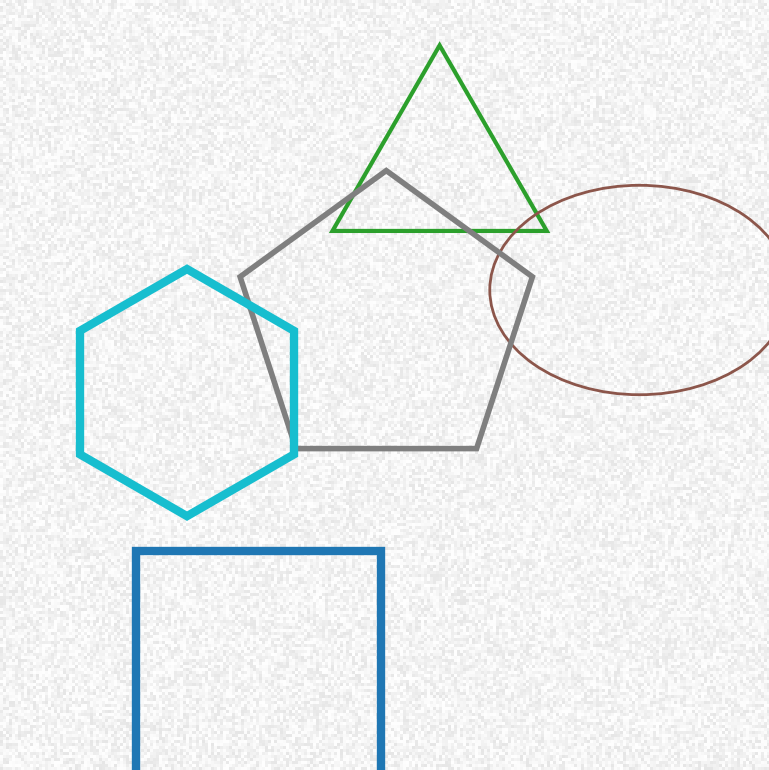[{"shape": "square", "thickness": 3, "radius": 0.8, "center": [0.336, 0.125]}, {"shape": "triangle", "thickness": 1.5, "radius": 0.8, "center": [0.571, 0.78]}, {"shape": "oval", "thickness": 1, "radius": 0.97, "center": [0.83, 0.623]}, {"shape": "pentagon", "thickness": 2, "radius": 1.0, "center": [0.502, 0.579]}, {"shape": "hexagon", "thickness": 3, "radius": 0.8, "center": [0.243, 0.49]}]